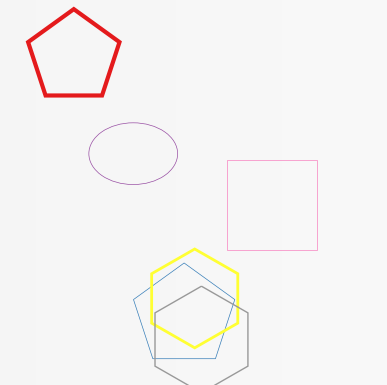[{"shape": "pentagon", "thickness": 3, "radius": 0.62, "center": [0.19, 0.852]}, {"shape": "pentagon", "thickness": 0.5, "radius": 0.69, "center": [0.475, 0.179]}, {"shape": "oval", "thickness": 0.5, "radius": 0.57, "center": [0.344, 0.601]}, {"shape": "hexagon", "thickness": 2, "radius": 0.64, "center": [0.503, 0.225]}, {"shape": "square", "thickness": 0.5, "radius": 0.58, "center": [0.702, 0.468]}, {"shape": "hexagon", "thickness": 1, "radius": 0.69, "center": [0.52, 0.118]}]